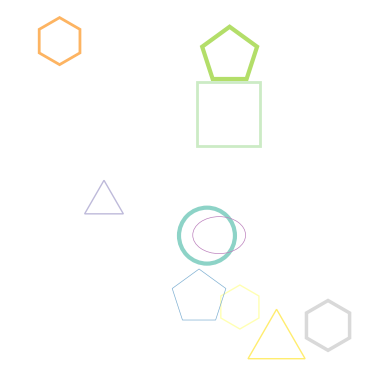[{"shape": "circle", "thickness": 3, "radius": 0.36, "center": [0.538, 0.388]}, {"shape": "hexagon", "thickness": 1, "radius": 0.29, "center": [0.623, 0.203]}, {"shape": "triangle", "thickness": 1, "radius": 0.29, "center": [0.27, 0.474]}, {"shape": "pentagon", "thickness": 0.5, "radius": 0.37, "center": [0.517, 0.228]}, {"shape": "hexagon", "thickness": 2, "radius": 0.31, "center": [0.155, 0.893]}, {"shape": "pentagon", "thickness": 3, "radius": 0.37, "center": [0.596, 0.856]}, {"shape": "hexagon", "thickness": 2.5, "radius": 0.32, "center": [0.852, 0.155]}, {"shape": "oval", "thickness": 0.5, "radius": 0.34, "center": [0.569, 0.389]}, {"shape": "square", "thickness": 2, "radius": 0.41, "center": [0.594, 0.704]}, {"shape": "triangle", "thickness": 1, "radius": 0.43, "center": [0.718, 0.111]}]